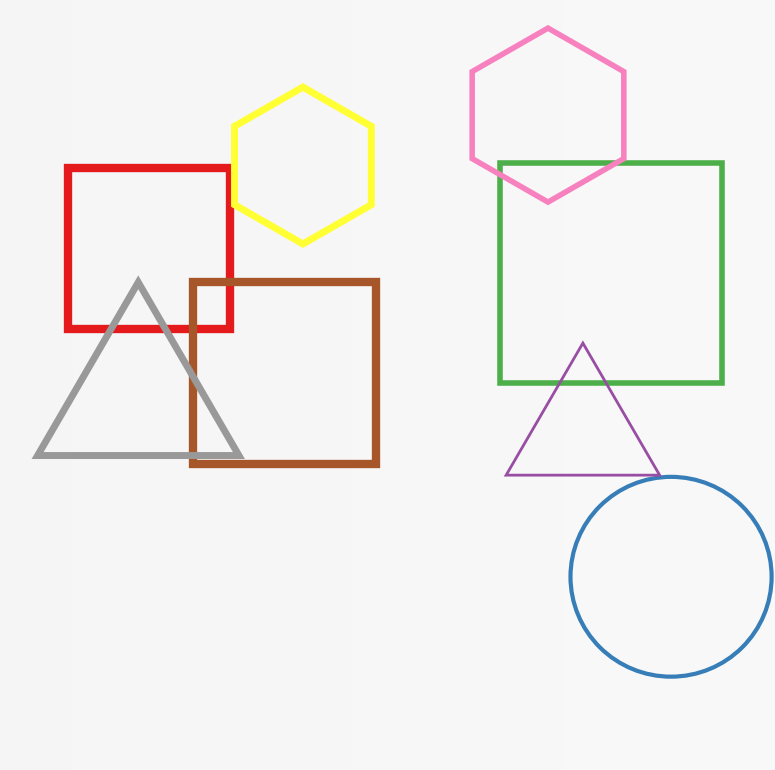[{"shape": "square", "thickness": 3, "radius": 0.53, "center": [0.192, 0.677]}, {"shape": "circle", "thickness": 1.5, "radius": 0.65, "center": [0.866, 0.251]}, {"shape": "square", "thickness": 2, "radius": 0.72, "center": [0.789, 0.645]}, {"shape": "triangle", "thickness": 1, "radius": 0.57, "center": [0.752, 0.44]}, {"shape": "hexagon", "thickness": 2.5, "radius": 0.51, "center": [0.391, 0.785]}, {"shape": "square", "thickness": 3, "radius": 0.59, "center": [0.367, 0.515]}, {"shape": "hexagon", "thickness": 2, "radius": 0.56, "center": [0.707, 0.851]}, {"shape": "triangle", "thickness": 2.5, "radius": 0.75, "center": [0.178, 0.483]}]